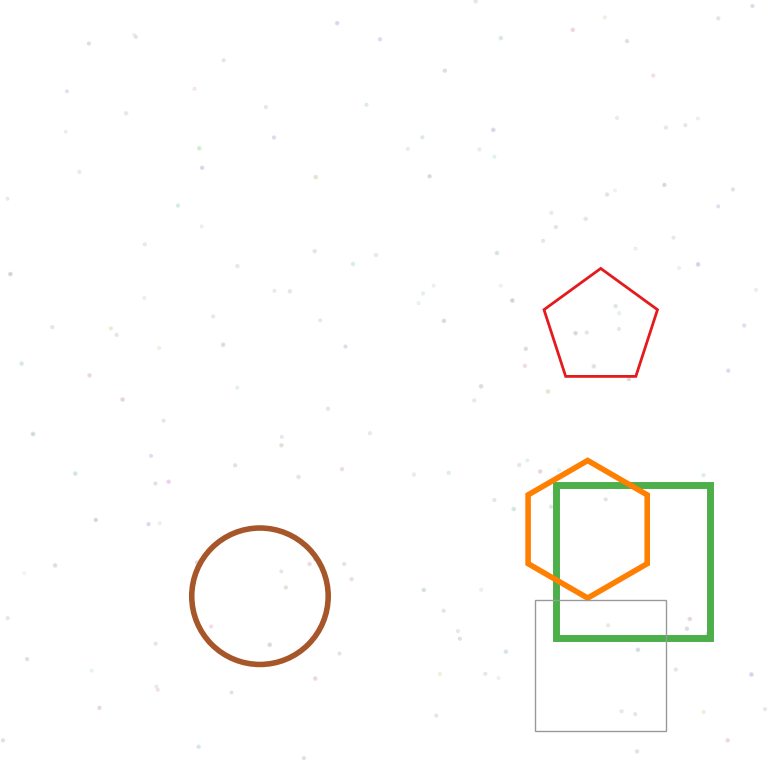[{"shape": "pentagon", "thickness": 1, "radius": 0.39, "center": [0.78, 0.574]}, {"shape": "square", "thickness": 2.5, "radius": 0.5, "center": [0.822, 0.271]}, {"shape": "hexagon", "thickness": 2, "radius": 0.45, "center": [0.763, 0.313]}, {"shape": "circle", "thickness": 2, "radius": 0.44, "center": [0.338, 0.226]}, {"shape": "square", "thickness": 0.5, "radius": 0.43, "center": [0.779, 0.135]}]